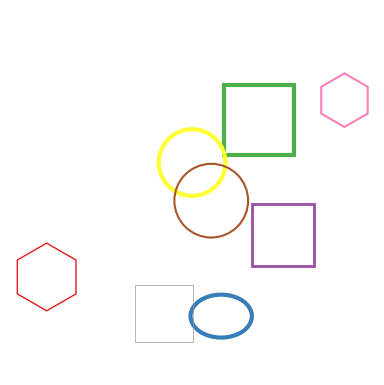[{"shape": "hexagon", "thickness": 1, "radius": 0.44, "center": [0.121, 0.281]}, {"shape": "oval", "thickness": 3, "radius": 0.4, "center": [0.575, 0.179]}, {"shape": "square", "thickness": 3, "radius": 0.45, "center": [0.674, 0.688]}, {"shape": "square", "thickness": 2, "radius": 0.4, "center": [0.735, 0.391]}, {"shape": "circle", "thickness": 3, "radius": 0.43, "center": [0.499, 0.578]}, {"shape": "circle", "thickness": 1.5, "radius": 0.48, "center": [0.549, 0.479]}, {"shape": "hexagon", "thickness": 1.5, "radius": 0.35, "center": [0.895, 0.74]}, {"shape": "square", "thickness": 0.5, "radius": 0.37, "center": [0.426, 0.185]}]